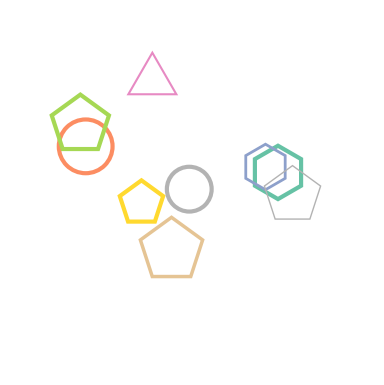[{"shape": "hexagon", "thickness": 3, "radius": 0.35, "center": [0.722, 0.552]}, {"shape": "circle", "thickness": 3, "radius": 0.35, "center": [0.223, 0.62]}, {"shape": "hexagon", "thickness": 2, "radius": 0.3, "center": [0.69, 0.566]}, {"shape": "triangle", "thickness": 1.5, "radius": 0.36, "center": [0.396, 0.791]}, {"shape": "pentagon", "thickness": 3, "radius": 0.39, "center": [0.209, 0.676]}, {"shape": "pentagon", "thickness": 3, "radius": 0.3, "center": [0.367, 0.472]}, {"shape": "pentagon", "thickness": 2.5, "radius": 0.42, "center": [0.445, 0.35]}, {"shape": "circle", "thickness": 3, "radius": 0.29, "center": [0.492, 0.509]}, {"shape": "pentagon", "thickness": 1, "radius": 0.38, "center": [0.76, 0.493]}]